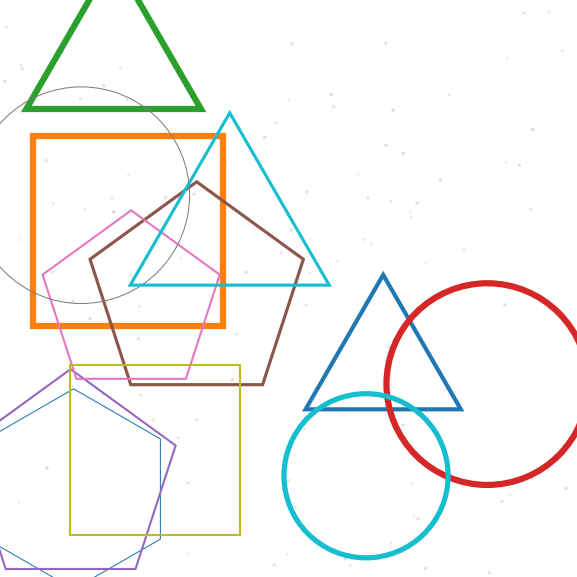[{"shape": "hexagon", "thickness": 0.5, "radius": 0.87, "center": [0.127, 0.152]}, {"shape": "triangle", "thickness": 2, "radius": 0.78, "center": [0.664, 0.368]}, {"shape": "square", "thickness": 3, "radius": 0.83, "center": [0.221, 0.599]}, {"shape": "triangle", "thickness": 3, "radius": 0.87, "center": [0.197, 0.898]}, {"shape": "circle", "thickness": 3, "radius": 0.87, "center": [0.844, 0.334]}, {"shape": "pentagon", "thickness": 1, "radius": 0.96, "center": [0.122, 0.169]}, {"shape": "pentagon", "thickness": 1.5, "radius": 0.97, "center": [0.341, 0.49]}, {"shape": "pentagon", "thickness": 1, "radius": 0.81, "center": [0.227, 0.474]}, {"shape": "circle", "thickness": 0.5, "radius": 0.94, "center": [0.141, 0.661]}, {"shape": "square", "thickness": 1, "radius": 0.74, "center": [0.269, 0.221]}, {"shape": "triangle", "thickness": 1.5, "radius": 0.99, "center": [0.398, 0.605]}, {"shape": "circle", "thickness": 2.5, "radius": 0.71, "center": [0.634, 0.175]}]